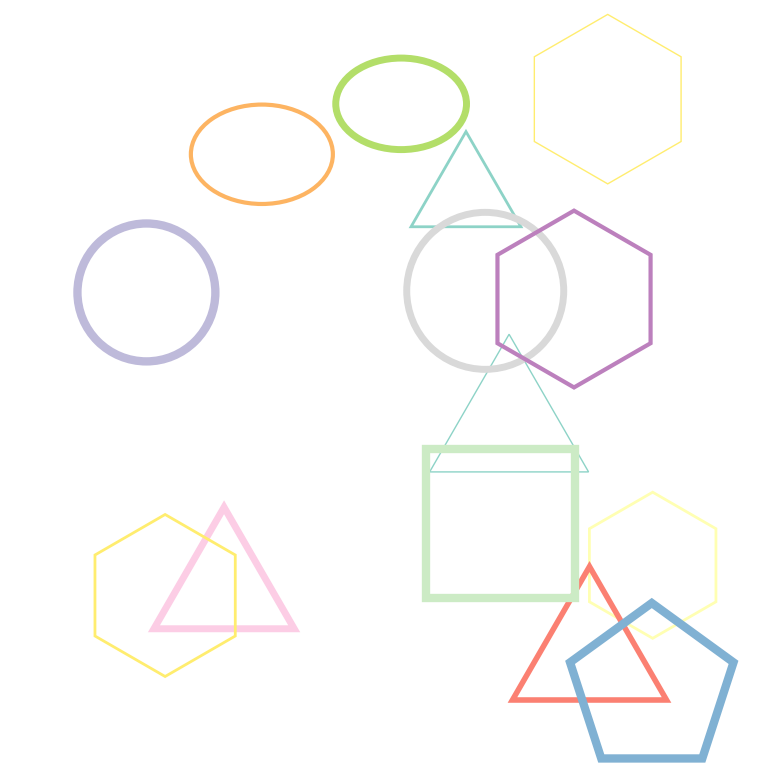[{"shape": "triangle", "thickness": 1, "radius": 0.41, "center": [0.605, 0.747]}, {"shape": "triangle", "thickness": 0.5, "radius": 0.6, "center": [0.661, 0.447]}, {"shape": "hexagon", "thickness": 1, "radius": 0.47, "center": [0.848, 0.266]}, {"shape": "circle", "thickness": 3, "radius": 0.45, "center": [0.19, 0.62]}, {"shape": "triangle", "thickness": 2, "radius": 0.58, "center": [0.766, 0.149]}, {"shape": "pentagon", "thickness": 3, "radius": 0.56, "center": [0.846, 0.105]}, {"shape": "oval", "thickness": 1.5, "radius": 0.46, "center": [0.34, 0.8]}, {"shape": "oval", "thickness": 2.5, "radius": 0.42, "center": [0.521, 0.865]}, {"shape": "triangle", "thickness": 2.5, "radius": 0.53, "center": [0.291, 0.236]}, {"shape": "circle", "thickness": 2.5, "radius": 0.51, "center": [0.63, 0.622]}, {"shape": "hexagon", "thickness": 1.5, "radius": 0.57, "center": [0.745, 0.612]}, {"shape": "square", "thickness": 3, "radius": 0.48, "center": [0.65, 0.32]}, {"shape": "hexagon", "thickness": 0.5, "radius": 0.55, "center": [0.789, 0.871]}, {"shape": "hexagon", "thickness": 1, "radius": 0.53, "center": [0.214, 0.227]}]